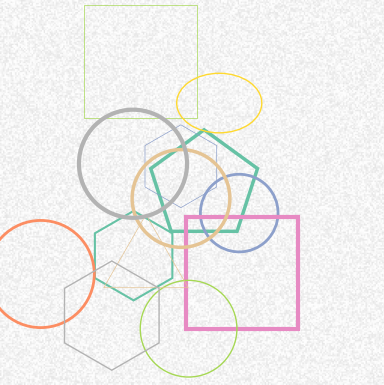[{"shape": "pentagon", "thickness": 2.5, "radius": 0.73, "center": [0.53, 0.517]}, {"shape": "hexagon", "thickness": 1.5, "radius": 0.58, "center": [0.347, 0.336]}, {"shape": "circle", "thickness": 2, "radius": 0.7, "center": [0.106, 0.288]}, {"shape": "circle", "thickness": 2, "radius": 0.5, "center": [0.621, 0.447]}, {"shape": "hexagon", "thickness": 0.5, "radius": 0.54, "center": [0.47, 0.568]}, {"shape": "square", "thickness": 3, "radius": 0.73, "center": [0.629, 0.291]}, {"shape": "circle", "thickness": 1, "radius": 0.63, "center": [0.49, 0.146]}, {"shape": "square", "thickness": 0.5, "radius": 0.73, "center": [0.366, 0.839]}, {"shape": "oval", "thickness": 1, "radius": 0.55, "center": [0.569, 0.732]}, {"shape": "triangle", "thickness": 0.5, "radius": 0.63, "center": [0.379, 0.316]}, {"shape": "circle", "thickness": 2.5, "radius": 0.63, "center": [0.47, 0.484]}, {"shape": "circle", "thickness": 3, "radius": 0.7, "center": [0.345, 0.575]}, {"shape": "hexagon", "thickness": 1, "radius": 0.71, "center": [0.29, 0.18]}]